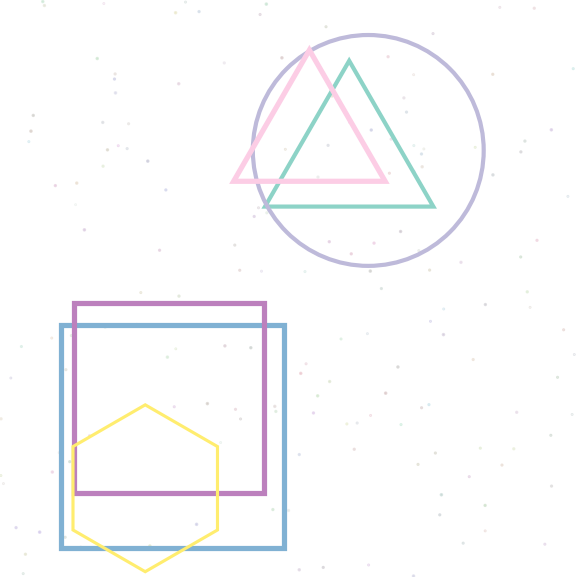[{"shape": "triangle", "thickness": 2, "radius": 0.84, "center": [0.605, 0.726]}, {"shape": "circle", "thickness": 2, "radius": 1.0, "center": [0.638, 0.739]}, {"shape": "square", "thickness": 2.5, "radius": 0.96, "center": [0.299, 0.244]}, {"shape": "triangle", "thickness": 2.5, "radius": 0.76, "center": [0.536, 0.761]}, {"shape": "square", "thickness": 2.5, "radius": 0.82, "center": [0.293, 0.31]}, {"shape": "hexagon", "thickness": 1.5, "radius": 0.72, "center": [0.251, 0.154]}]